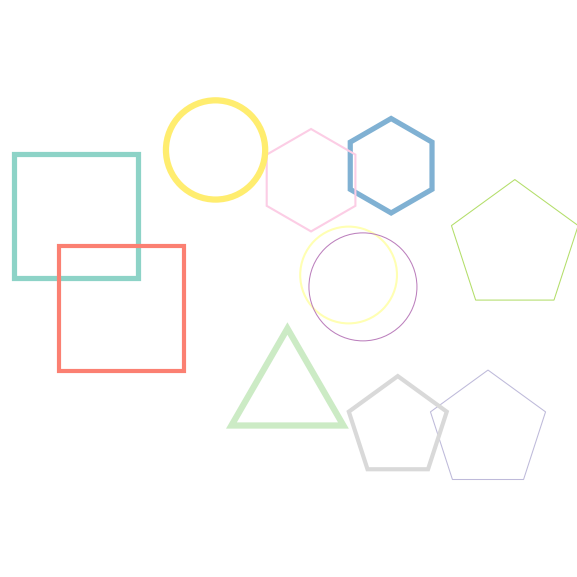[{"shape": "square", "thickness": 2.5, "radius": 0.54, "center": [0.131, 0.625]}, {"shape": "circle", "thickness": 1, "radius": 0.42, "center": [0.604, 0.523]}, {"shape": "pentagon", "thickness": 0.5, "radius": 0.52, "center": [0.845, 0.254]}, {"shape": "square", "thickness": 2, "radius": 0.54, "center": [0.21, 0.466]}, {"shape": "hexagon", "thickness": 2.5, "radius": 0.41, "center": [0.677, 0.712]}, {"shape": "pentagon", "thickness": 0.5, "radius": 0.58, "center": [0.891, 0.573]}, {"shape": "hexagon", "thickness": 1, "radius": 0.44, "center": [0.539, 0.687]}, {"shape": "pentagon", "thickness": 2, "radius": 0.45, "center": [0.689, 0.259]}, {"shape": "circle", "thickness": 0.5, "radius": 0.47, "center": [0.628, 0.502]}, {"shape": "triangle", "thickness": 3, "radius": 0.56, "center": [0.498, 0.318]}, {"shape": "circle", "thickness": 3, "radius": 0.43, "center": [0.373, 0.739]}]